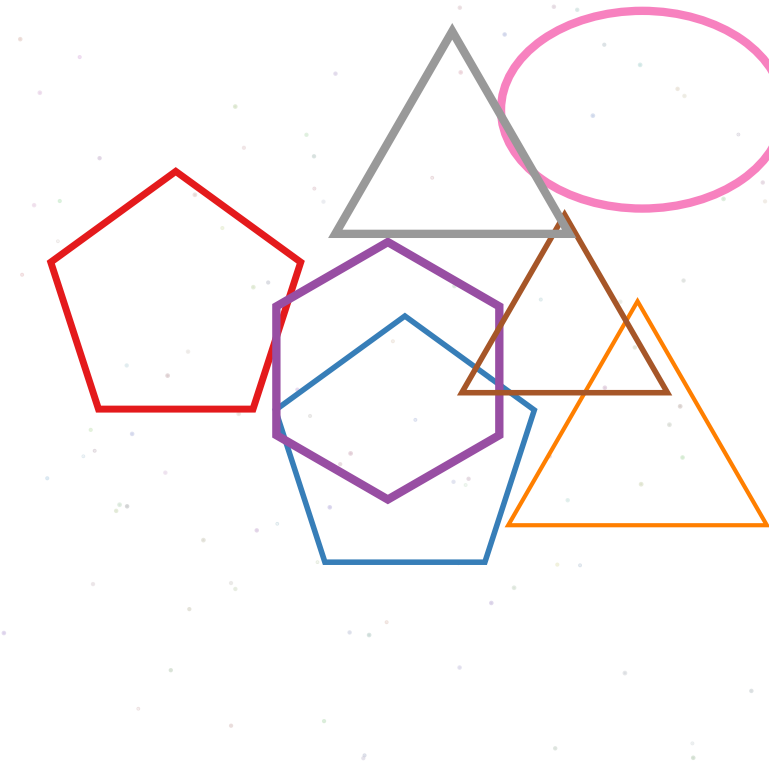[{"shape": "pentagon", "thickness": 2.5, "radius": 0.85, "center": [0.228, 0.607]}, {"shape": "pentagon", "thickness": 2, "radius": 0.88, "center": [0.526, 0.413]}, {"shape": "hexagon", "thickness": 3, "radius": 0.84, "center": [0.504, 0.518]}, {"shape": "triangle", "thickness": 1.5, "radius": 0.97, "center": [0.828, 0.415]}, {"shape": "triangle", "thickness": 2, "radius": 0.77, "center": [0.733, 0.567]}, {"shape": "oval", "thickness": 3, "radius": 0.92, "center": [0.834, 0.858]}, {"shape": "triangle", "thickness": 3, "radius": 0.88, "center": [0.587, 0.784]}]